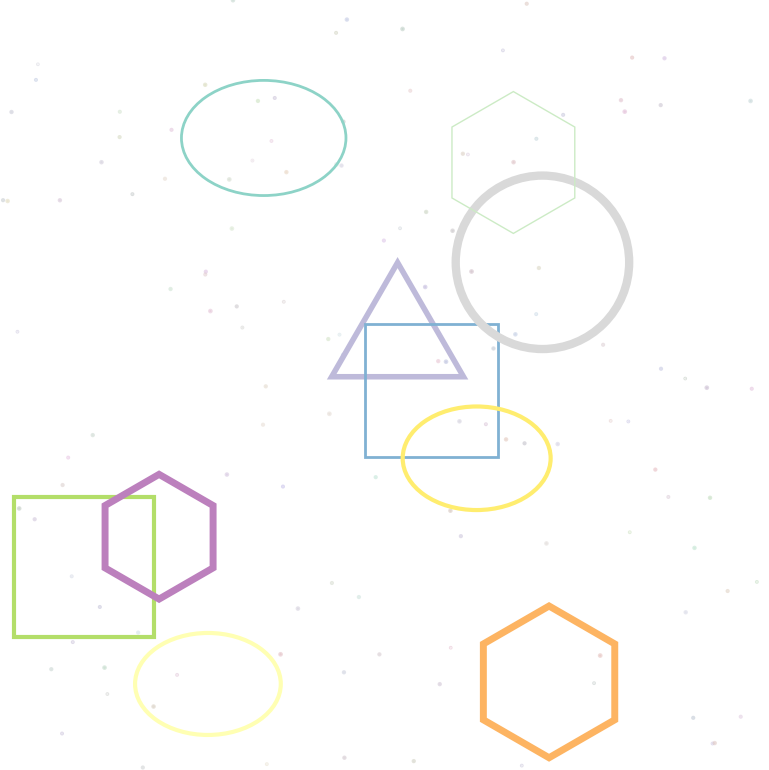[{"shape": "oval", "thickness": 1, "radius": 0.53, "center": [0.342, 0.821]}, {"shape": "oval", "thickness": 1.5, "radius": 0.47, "center": [0.27, 0.112]}, {"shape": "triangle", "thickness": 2, "radius": 0.49, "center": [0.516, 0.56]}, {"shape": "square", "thickness": 1, "radius": 0.43, "center": [0.56, 0.493]}, {"shape": "hexagon", "thickness": 2.5, "radius": 0.49, "center": [0.713, 0.114]}, {"shape": "square", "thickness": 1.5, "radius": 0.45, "center": [0.109, 0.263]}, {"shape": "circle", "thickness": 3, "radius": 0.56, "center": [0.704, 0.659]}, {"shape": "hexagon", "thickness": 2.5, "radius": 0.4, "center": [0.207, 0.303]}, {"shape": "hexagon", "thickness": 0.5, "radius": 0.46, "center": [0.667, 0.789]}, {"shape": "oval", "thickness": 1.5, "radius": 0.48, "center": [0.619, 0.405]}]